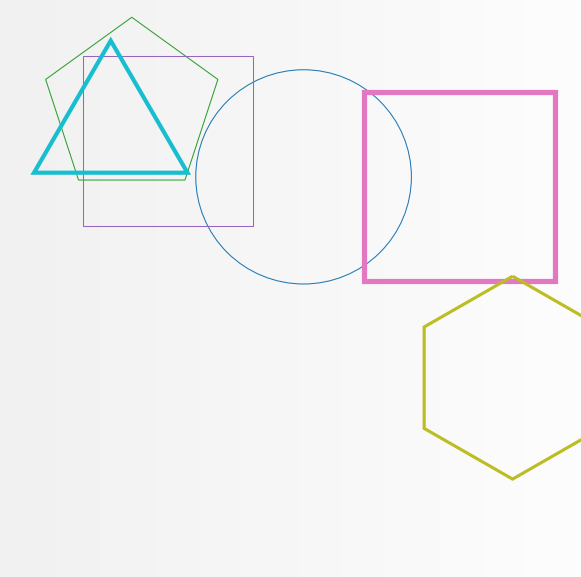[{"shape": "circle", "thickness": 0.5, "radius": 0.93, "center": [0.522, 0.693]}, {"shape": "pentagon", "thickness": 0.5, "radius": 0.78, "center": [0.227, 0.813]}, {"shape": "square", "thickness": 0.5, "radius": 0.73, "center": [0.289, 0.755]}, {"shape": "square", "thickness": 2.5, "radius": 0.82, "center": [0.79, 0.677]}, {"shape": "hexagon", "thickness": 1.5, "radius": 0.88, "center": [0.882, 0.345]}, {"shape": "triangle", "thickness": 2, "radius": 0.76, "center": [0.191, 0.776]}]